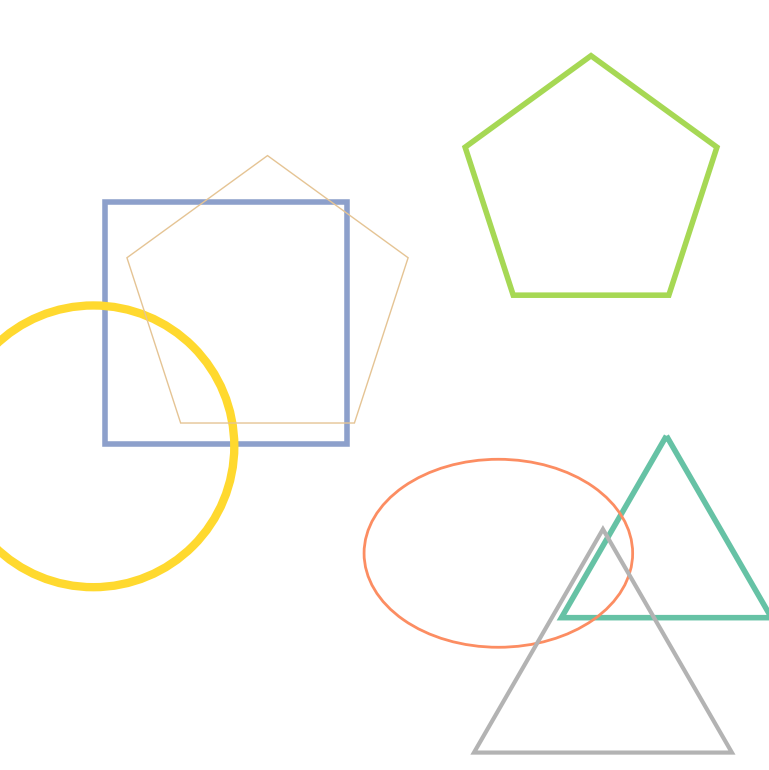[{"shape": "triangle", "thickness": 2, "radius": 0.79, "center": [0.866, 0.277]}, {"shape": "oval", "thickness": 1, "radius": 0.87, "center": [0.647, 0.281]}, {"shape": "square", "thickness": 2, "radius": 0.79, "center": [0.293, 0.581]}, {"shape": "pentagon", "thickness": 2, "radius": 0.86, "center": [0.768, 0.756]}, {"shape": "circle", "thickness": 3, "radius": 0.91, "center": [0.121, 0.42]}, {"shape": "pentagon", "thickness": 0.5, "radius": 0.96, "center": [0.347, 0.606]}, {"shape": "triangle", "thickness": 1.5, "radius": 0.97, "center": [0.783, 0.119]}]